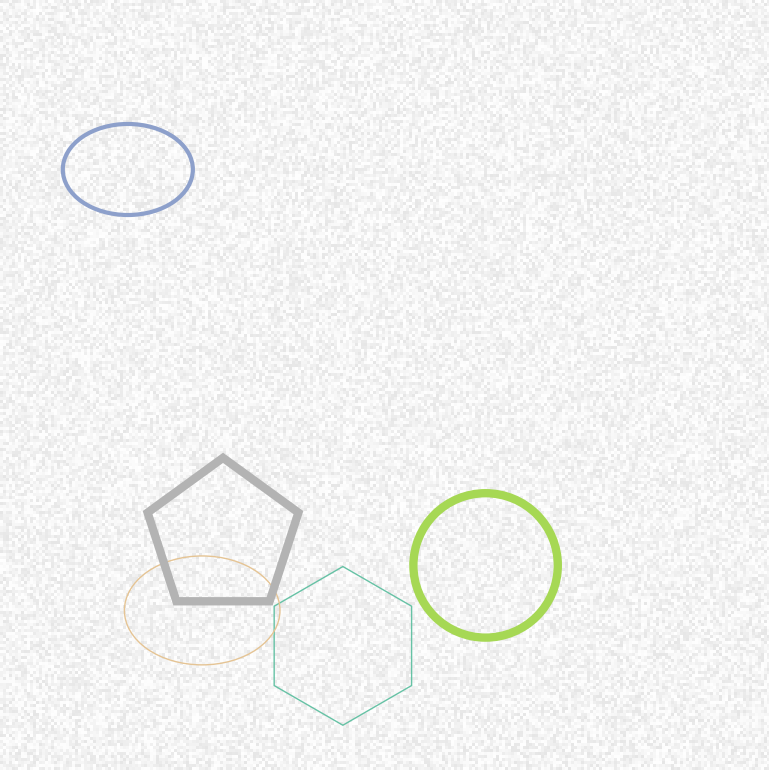[{"shape": "hexagon", "thickness": 0.5, "radius": 0.52, "center": [0.445, 0.161]}, {"shape": "oval", "thickness": 1.5, "radius": 0.42, "center": [0.166, 0.78]}, {"shape": "circle", "thickness": 3, "radius": 0.47, "center": [0.631, 0.266]}, {"shape": "oval", "thickness": 0.5, "radius": 0.51, "center": [0.263, 0.207]}, {"shape": "pentagon", "thickness": 3, "radius": 0.51, "center": [0.29, 0.302]}]